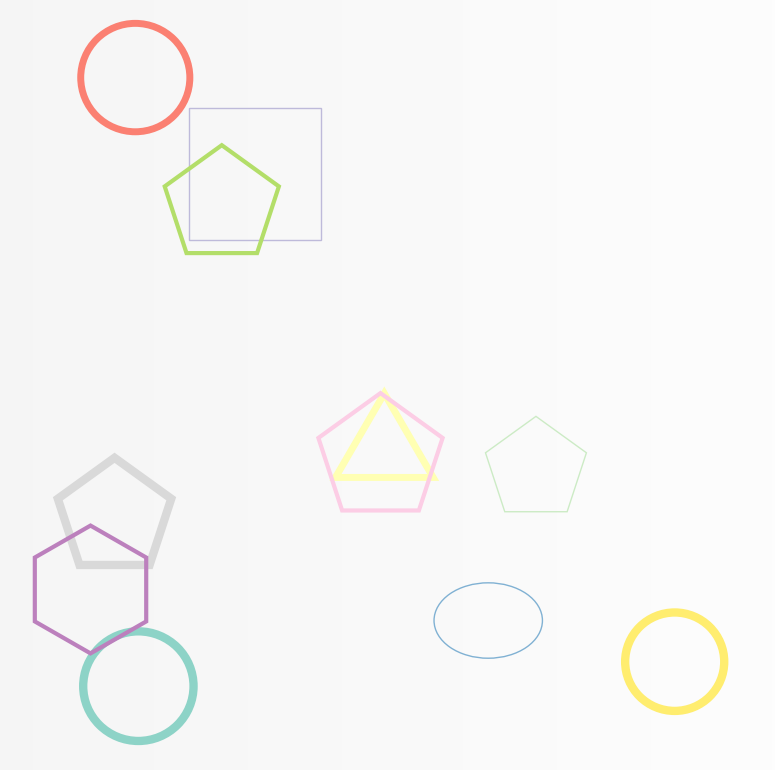[{"shape": "circle", "thickness": 3, "radius": 0.36, "center": [0.179, 0.109]}, {"shape": "triangle", "thickness": 2.5, "radius": 0.36, "center": [0.496, 0.416]}, {"shape": "square", "thickness": 0.5, "radius": 0.43, "center": [0.329, 0.774]}, {"shape": "circle", "thickness": 2.5, "radius": 0.35, "center": [0.175, 0.899]}, {"shape": "oval", "thickness": 0.5, "radius": 0.35, "center": [0.63, 0.194]}, {"shape": "pentagon", "thickness": 1.5, "radius": 0.39, "center": [0.286, 0.734]}, {"shape": "pentagon", "thickness": 1.5, "radius": 0.42, "center": [0.491, 0.405]}, {"shape": "pentagon", "thickness": 3, "radius": 0.38, "center": [0.148, 0.329]}, {"shape": "hexagon", "thickness": 1.5, "radius": 0.41, "center": [0.117, 0.234]}, {"shape": "pentagon", "thickness": 0.5, "radius": 0.34, "center": [0.692, 0.391]}, {"shape": "circle", "thickness": 3, "radius": 0.32, "center": [0.871, 0.141]}]